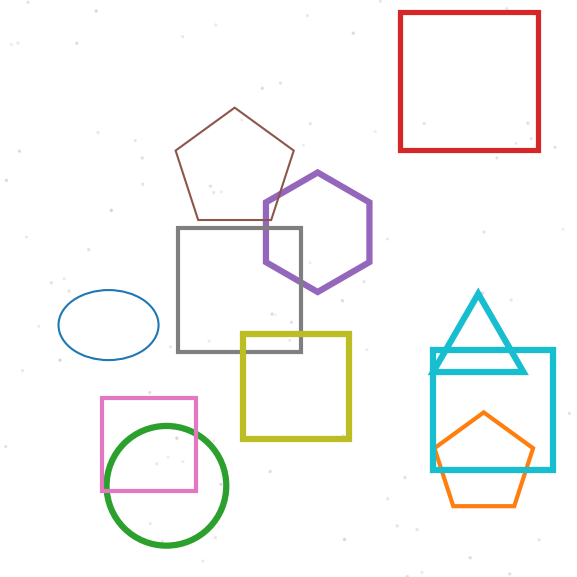[{"shape": "oval", "thickness": 1, "radius": 0.43, "center": [0.188, 0.436]}, {"shape": "pentagon", "thickness": 2, "radius": 0.45, "center": [0.838, 0.195]}, {"shape": "circle", "thickness": 3, "radius": 0.52, "center": [0.288, 0.158]}, {"shape": "square", "thickness": 2.5, "radius": 0.6, "center": [0.811, 0.858]}, {"shape": "hexagon", "thickness": 3, "radius": 0.52, "center": [0.55, 0.597]}, {"shape": "pentagon", "thickness": 1, "radius": 0.54, "center": [0.406, 0.705]}, {"shape": "square", "thickness": 2, "radius": 0.4, "center": [0.258, 0.23]}, {"shape": "square", "thickness": 2, "radius": 0.54, "center": [0.415, 0.498]}, {"shape": "square", "thickness": 3, "radius": 0.46, "center": [0.513, 0.33]}, {"shape": "triangle", "thickness": 3, "radius": 0.45, "center": [0.828, 0.4]}, {"shape": "square", "thickness": 3, "radius": 0.52, "center": [0.854, 0.289]}]